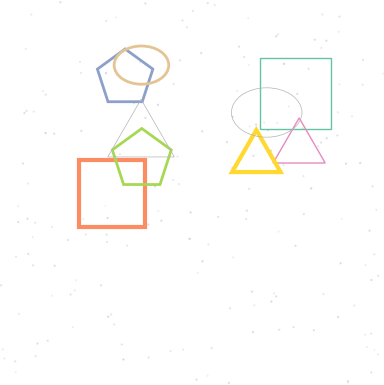[{"shape": "square", "thickness": 1, "radius": 0.46, "center": [0.768, 0.758]}, {"shape": "square", "thickness": 3, "radius": 0.43, "center": [0.291, 0.498]}, {"shape": "pentagon", "thickness": 2, "radius": 0.38, "center": [0.325, 0.797]}, {"shape": "triangle", "thickness": 1, "radius": 0.39, "center": [0.777, 0.616]}, {"shape": "pentagon", "thickness": 2, "radius": 0.4, "center": [0.368, 0.586]}, {"shape": "triangle", "thickness": 3, "radius": 0.36, "center": [0.666, 0.589]}, {"shape": "oval", "thickness": 2, "radius": 0.35, "center": [0.367, 0.831]}, {"shape": "triangle", "thickness": 0.5, "radius": 0.5, "center": [0.366, 0.642]}, {"shape": "oval", "thickness": 0.5, "radius": 0.46, "center": [0.693, 0.708]}]